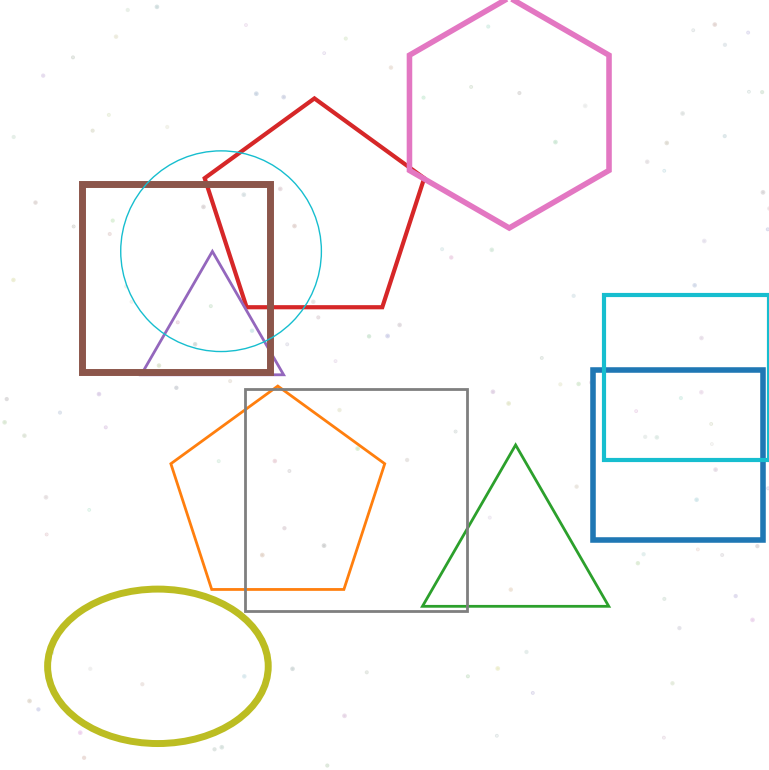[{"shape": "square", "thickness": 2, "radius": 0.55, "center": [0.88, 0.409]}, {"shape": "pentagon", "thickness": 1, "radius": 0.73, "center": [0.361, 0.353]}, {"shape": "triangle", "thickness": 1, "radius": 0.7, "center": [0.67, 0.282]}, {"shape": "pentagon", "thickness": 1.5, "radius": 0.75, "center": [0.408, 0.722]}, {"shape": "triangle", "thickness": 1, "radius": 0.53, "center": [0.276, 0.567]}, {"shape": "square", "thickness": 2.5, "radius": 0.61, "center": [0.229, 0.639]}, {"shape": "hexagon", "thickness": 2, "radius": 0.75, "center": [0.661, 0.854]}, {"shape": "square", "thickness": 1, "radius": 0.72, "center": [0.462, 0.351]}, {"shape": "oval", "thickness": 2.5, "radius": 0.72, "center": [0.205, 0.135]}, {"shape": "square", "thickness": 1.5, "radius": 0.54, "center": [0.891, 0.509]}, {"shape": "circle", "thickness": 0.5, "radius": 0.65, "center": [0.287, 0.674]}]